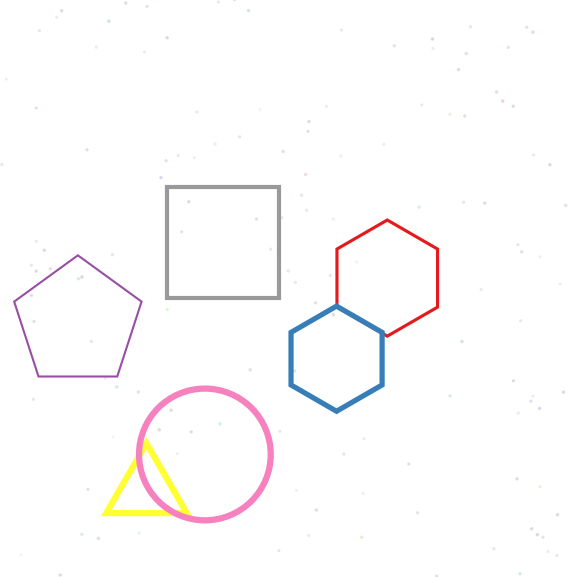[{"shape": "hexagon", "thickness": 1.5, "radius": 0.5, "center": [0.671, 0.518]}, {"shape": "hexagon", "thickness": 2.5, "radius": 0.46, "center": [0.583, 0.378]}, {"shape": "pentagon", "thickness": 1, "radius": 0.58, "center": [0.135, 0.441]}, {"shape": "triangle", "thickness": 3, "radius": 0.4, "center": [0.254, 0.151]}, {"shape": "circle", "thickness": 3, "radius": 0.57, "center": [0.355, 0.212]}, {"shape": "square", "thickness": 2, "radius": 0.48, "center": [0.386, 0.579]}]